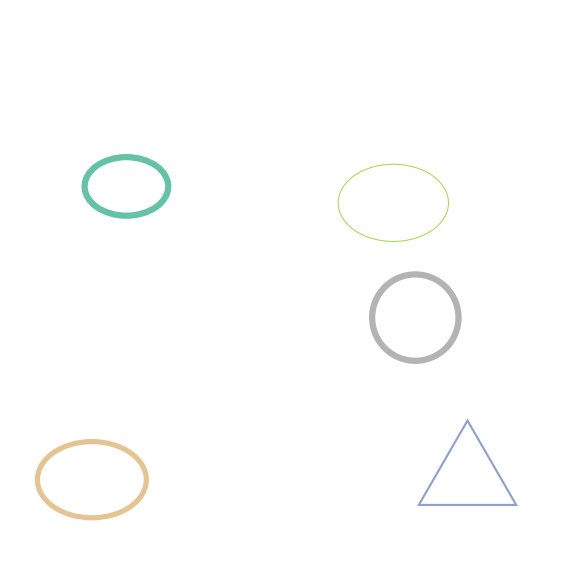[{"shape": "oval", "thickness": 3, "radius": 0.36, "center": [0.219, 0.676]}, {"shape": "triangle", "thickness": 1, "radius": 0.49, "center": [0.81, 0.173]}, {"shape": "oval", "thickness": 0.5, "radius": 0.48, "center": [0.681, 0.648]}, {"shape": "oval", "thickness": 2.5, "radius": 0.47, "center": [0.159, 0.169]}, {"shape": "circle", "thickness": 3, "radius": 0.37, "center": [0.719, 0.449]}]